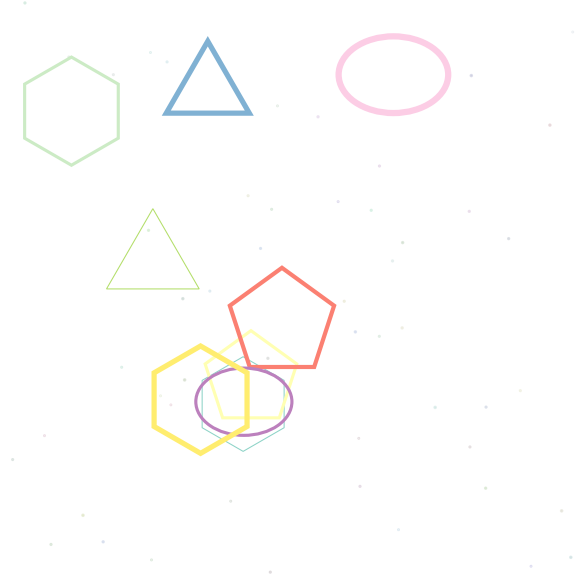[{"shape": "hexagon", "thickness": 0.5, "radius": 0.41, "center": [0.421, 0.299]}, {"shape": "pentagon", "thickness": 1.5, "radius": 0.42, "center": [0.435, 0.343]}, {"shape": "pentagon", "thickness": 2, "radius": 0.47, "center": [0.488, 0.44]}, {"shape": "triangle", "thickness": 2.5, "radius": 0.42, "center": [0.36, 0.845]}, {"shape": "triangle", "thickness": 0.5, "radius": 0.46, "center": [0.265, 0.545]}, {"shape": "oval", "thickness": 3, "radius": 0.47, "center": [0.681, 0.87]}, {"shape": "oval", "thickness": 1.5, "radius": 0.42, "center": [0.422, 0.304]}, {"shape": "hexagon", "thickness": 1.5, "radius": 0.47, "center": [0.124, 0.807]}, {"shape": "hexagon", "thickness": 2.5, "radius": 0.46, "center": [0.347, 0.307]}]